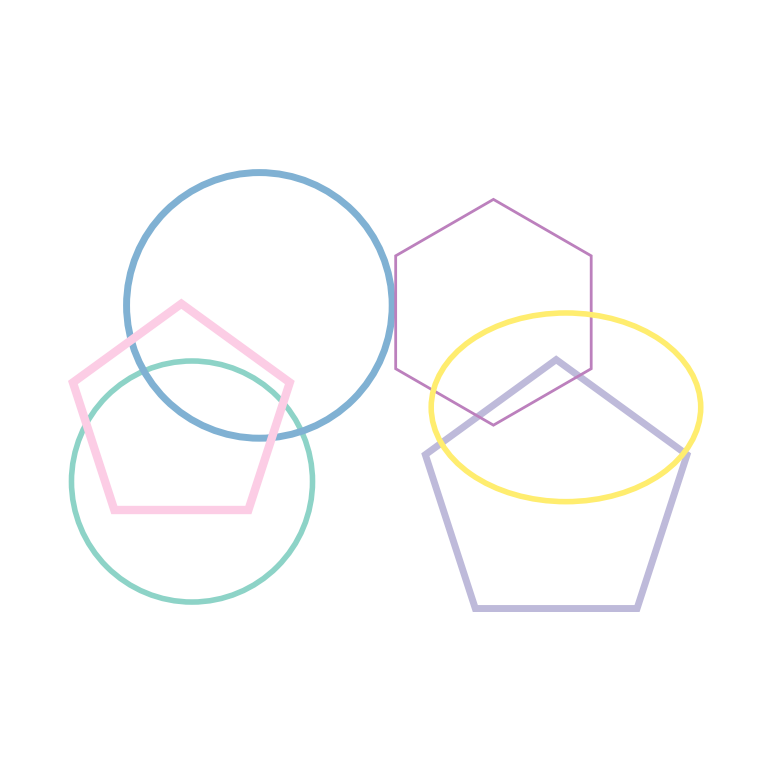[{"shape": "circle", "thickness": 2, "radius": 0.78, "center": [0.249, 0.375]}, {"shape": "pentagon", "thickness": 2.5, "radius": 0.89, "center": [0.722, 0.354]}, {"shape": "circle", "thickness": 2.5, "radius": 0.86, "center": [0.337, 0.603]}, {"shape": "pentagon", "thickness": 3, "radius": 0.74, "center": [0.236, 0.457]}, {"shape": "hexagon", "thickness": 1, "radius": 0.73, "center": [0.641, 0.594]}, {"shape": "oval", "thickness": 2, "radius": 0.88, "center": [0.735, 0.471]}]